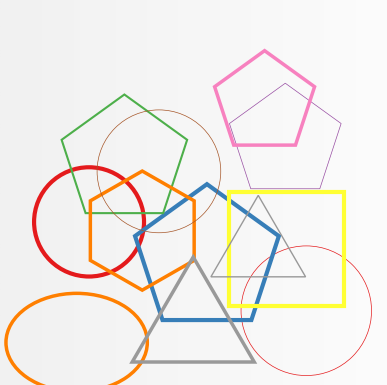[{"shape": "circle", "thickness": 3, "radius": 0.71, "center": [0.23, 0.424]}, {"shape": "circle", "thickness": 0.5, "radius": 0.84, "center": [0.79, 0.193]}, {"shape": "pentagon", "thickness": 3, "radius": 0.98, "center": [0.534, 0.327]}, {"shape": "pentagon", "thickness": 1.5, "radius": 0.85, "center": [0.321, 0.584]}, {"shape": "pentagon", "thickness": 0.5, "radius": 0.76, "center": [0.736, 0.632]}, {"shape": "hexagon", "thickness": 2.5, "radius": 0.77, "center": [0.367, 0.401]}, {"shape": "oval", "thickness": 2.5, "radius": 0.91, "center": [0.198, 0.11]}, {"shape": "square", "thickness": 3, "radius": 0.74, "center": [0.74, 0.353]}, {"shape": "circle", "thickness": 0.5, "radius": 0.8, "center": [0.41, 0.555]}, {"shape": "pentagon", "thickness": 2.5, "radius": 0.68, "center": [0.683, 0.733]}, {"shape": "triangle", "thickness": 1, "radius": 0.71, "center": [0.666, 0.351]}, {"shape": "triangle", "thickness": 2.5, "radius": 0.91, "center": [0.499, 0.151]}]